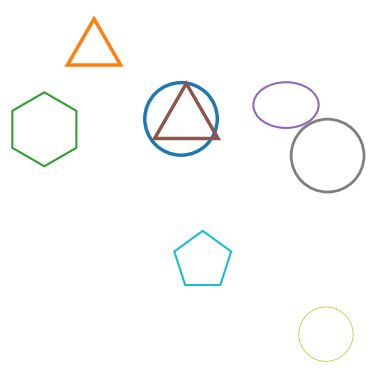[{"shape": "circle", "thickness": 2.5, "radius": 0.47, "center": [0.47, 0.691]}, {"shape": "triangle", "thickness": 2.5, "radius": 0.4, "center": [0.244, 0.871]}, {"shape": "hexagon", "thickness": 1.5, "radius": 0.48, "center": [0.115, 0.664]}, {"shape": "oval", "thickness": 1.5, "radius": 0.42, "center": [0.743, 0.727]}, {"shape": "triangle", "thickness": 2.5, "radius": 0.48, "center": [0.484, 0.688]}, {"shape": "circle", "thickness": 2, "radius": 0.47, "center": [0.851, 0.596]}, {"shape": "circle", "thickness": 0.5, "radius": 0.35, "center": [0.847, 0.132]}, {"shape": "pentagon", "thickness": 1.5, "radius": 0.39, "center": [0.527, 0.323]}]